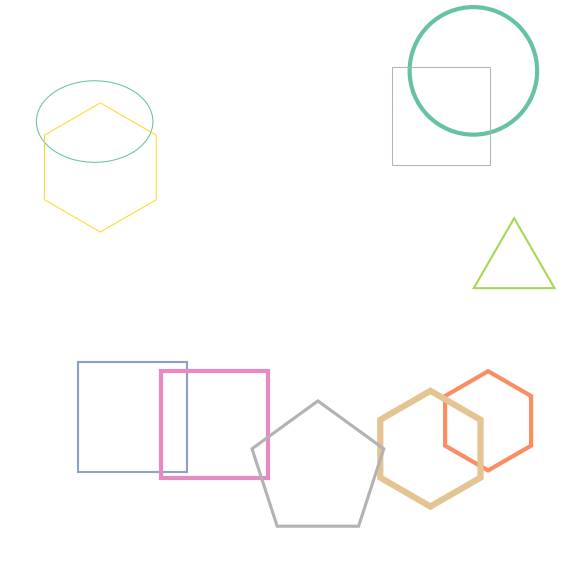[{"shape": "oval", "thickness": 0.5, "radius": 0.5, "center": [0.164, 0.789]}, {"shape": "circle", "thickness": 2, "radius": 0.55, "center": [0.82, 0.876]}, {"shape": "hexagon", "thickness": 2, "radius": 0.43, "center": [0.845, 0.27]}, {"shape": "square", "thickness": 1, "radius": 0.47, "center": [0.229, 0.277]}, {"shape": "square", "thickness": 2, "radius": 0.46, "center": [0.371, 0.264]}, {"shape": "triangle", "thickness": 1, "radius": 0.4, "center": [0.89, 0.541]}, {"shape": "hexagon", "thickness": 0.5, "radius": 0.56, "center": [0.174, 0.709]}, {"shape": "hexagon", "thickness": 3, "radius": 0.5, "center": [0.745, 0.222]}, {"shape": "pentagon", "thickness": 1.5, "radius": 0.6, "center": [0.55, 0.185]}, {"shape": "square", "thickness": 0.5, "radius": 0.43, "center": [0.764, 0.798]}]